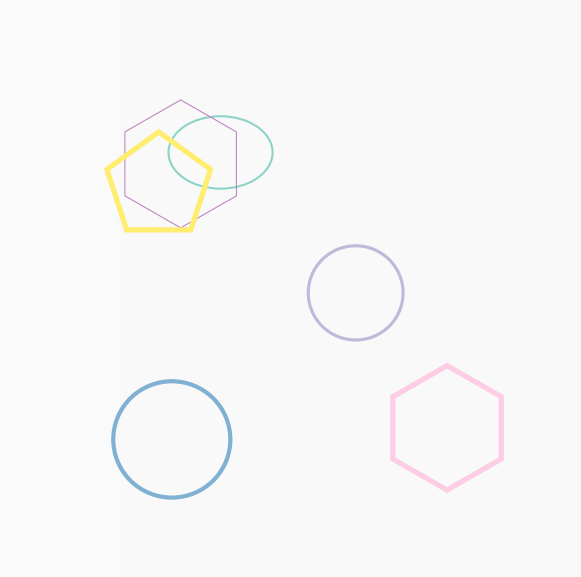[{"shape": "oval", "thickness": 1, "radius": 0.45, "center": [0.379, 0.735]}, {"shape": "circle", "thickness": 1.5, "radius": 0.41, "center": [0.612, 0.492]}, {"shape": "circle", "thickness": 2, "radius": 0.5, "center": [0.296, 0.238]}, {"shape": "hexagon", "thickness": 2.5, "radius": 0.54, "center": [0.769, 0.258]}, {"shape": "hexagon", "thickness": 0.5, "radius": 0.55, "center": [0.311, 0.715]}, {"shape": "pentagon", "thickness": 2.5, "radius": 0.47, "center": [0.273, 0.677]}]